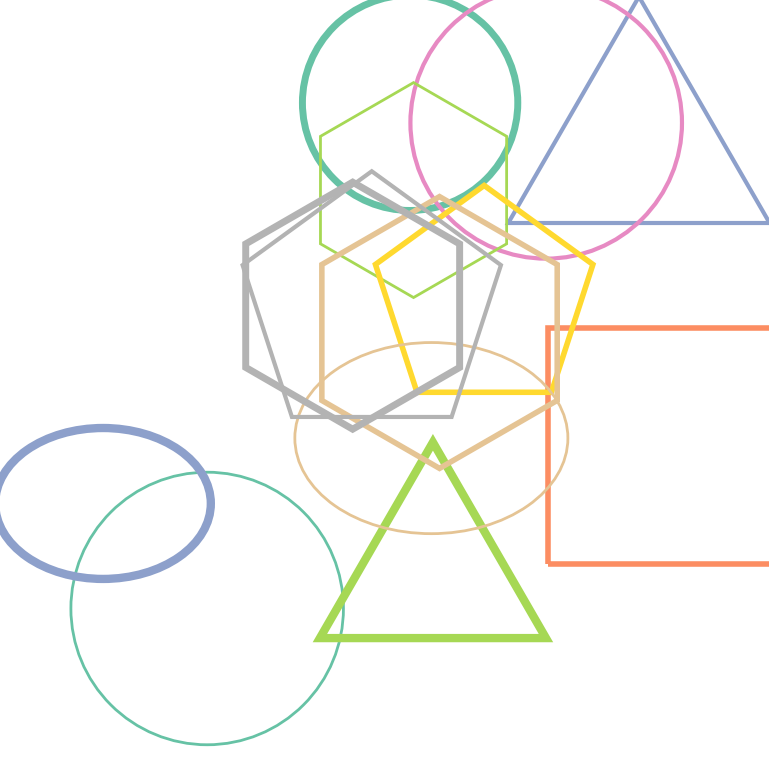[{"shape": "circle", "thickness": 2.5, "radius": 0.7, "center": [0.533, 0.866]}, {"shape": "circle", "thickness": 1, "radius": 0.88, "center": [0.269, 0.21]}, {"shape": "square", "thickness": 2, "radius": 0.76, "center": [0.865, 0.421]}, {"shape": "oval", "thickness": 3, "radius": 0.7, "center": [0.134, 0.346]}, {"shape": "triangle", "thickness": 1.5, "radius": 0.98, "center": [0.83, 0.808]}, {"shape": "circle", "thickness": 1.5, "radius": 0.88, "center": [0.709, 0.84]}, {"shape": "triangle", "thickness": 3, "radius": 0.85, "center": [0.562, 0.256]}, {"shape": "hexagon", "thickness": 1, "radius": 0.7, "center": [0.537, 0.753]}, {"shape": "pentagon", "thickness": 2, "radius": 0.74, "center": [0.629, 0.611]}, {"shape": "oval", "thickness": 1, "radius": 0.89, "center": [0.56, 0.431]}, {"shape": "hexagon", "thickness": 2, "radius": 0.88, "center": [0.571, 0.568]}, {"shape": "pentagon", "thickness": 1.5, "radius": 0.88, "center": [0.483, 0.601]}, {"shape": "hexagon", "thickness": 2.5, "radius": 0.8, "center": [0.458, 0.603]}]